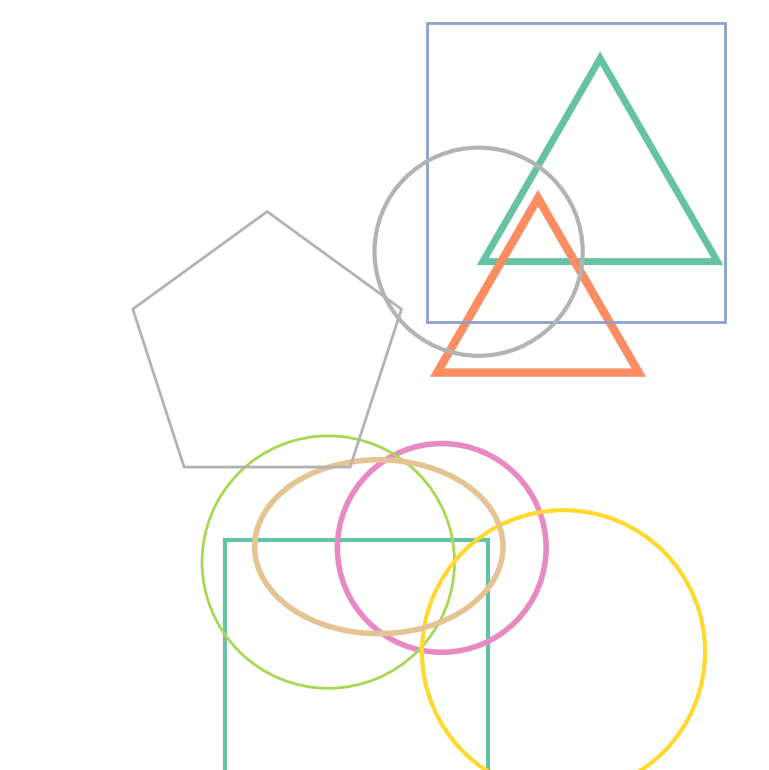[{"shape": "square", "thickness": 1.5, "radius": 0.85, "center": [0.463, 0.129]}, {"shape": "triangle", "thickness": 2.5, "radius": 0.88, "center": [0.779, 0.748]}, {"shape": "triangle", "thickness": 3, "radius": 0.76, "center": [0.699, 0.592]}, {"shape": "square", "thickness": 1, "radius": 0.97, "center": [0.748, 0.776]}, {"shape": "circle", "thickness": 2, "radius": 0.68, "center": [0.574, 0.288]}, {"shape": "circle", "thickness": 1, "radius": 0.82, "center": [0.426, 0.27]}, {"shape": "circle", "thickness": 1.5, "radius": 0.92, "center": [0.732, 0.154]}, {"shape": "oval", "thickness": 2, "radius": 0.81, "center": [0.492, 0.29]}, {"shape": "pentagon", "thickness": 1, "radius": 0.92, "center": [0.347, 0.542]}, {"shape": "circle", "thickness": 1.5, "radius": 0.68, "center": [0.622, 0.673]}]